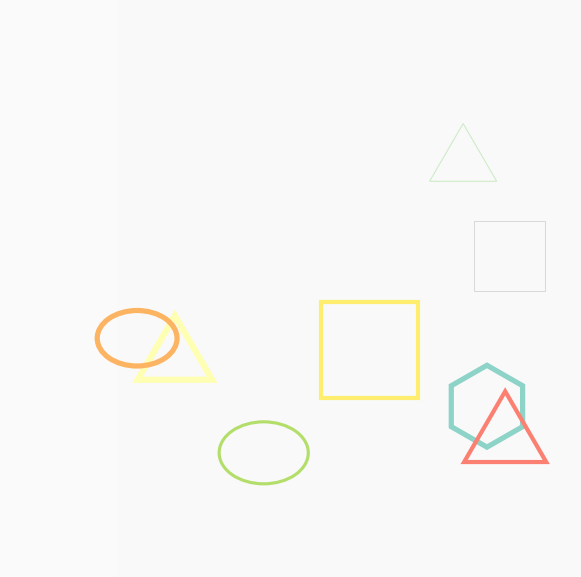[{"shape": "hexagon", "thickness": 2.5, "radius": 0.35, "center": [0.838, 0.296]}, {"shape": "triangle", "thickness": 3, "radius": 0.37, "center": [0.301, 0.379]}, {"shape": "triangle", "thickness": 2, "radius": 0.41, "center": [0.869, 0.24]}, {"shape": "oval", "thickness": 2.5, "radius": 0.34, "center": [0.236, 0.413]}, {"shape": "oval", "thickness": 1.5, "radius": 0.38, "center": [0.454, 0.215]}, {"shape": "square", "thickness": 0.5, "radius": 0.3, "center": [0.877, 0.555]}, {"shape": "triangle", "thickness": 0.5, "radius": 0.33, "center": [0.797, 0.719]}, {"shape": "square", "thickness": 2, "radius": 0.42, "center": [0.636, 0.393]}]